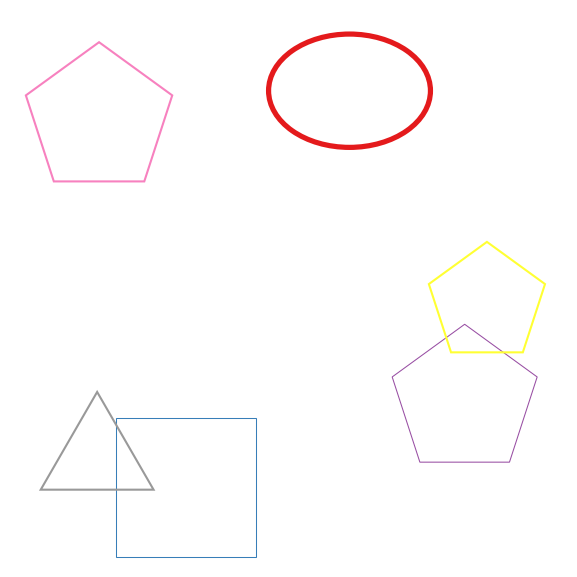[{"shape": "oval", "thickness": 2.5, "radius": 0.7, "center": [0.605, 0.842]}, {"shape": "square", "thickness": 0.5, "radius": 0.6, "center": [0.322, 0.155]}, {"shape": "pentagon", "thickness": 0.5, "radius": 0.66, "center": [0.805, 0.306]}, {"shape": "pentagon", "thickness": 1, "radius": 0.53, "center": [0.843, 0.475]}, {"shape": "pentagon", "thickness": 1, "radius": 0.67, "center": [0.172, 0.793]}, {"shape": "triangle", "thickness": 1, "radius": 0.56, "center": [0.168, 0.208]}]